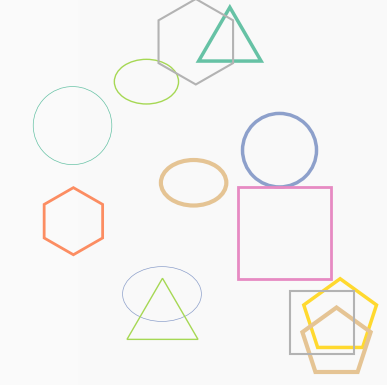[{"shape": "triangle", "thickness": 2.5, "radius": 0.47, "center": [0.593, 0.888]}, {"shape": "circle", "thickness": 0.5, "radius": 0.51, "center": [0.187, 0.674]}, {"shape": "hexagon", "thickness": 2, "radius": 0.44, "center": [0.189, 0.425]}, {"shape": "circle", "thickness": 2.5, "radius": 0.48, "center": [0.721, 0.61]}, {"shape": "oval", "thickness": 0.5, "radius": 0.51, "center": [0.418, 0.236]}, {"shape": "square", "thickness": 2, "radius": 0.6, "center": [0.733, 0.395]}, {"shape": "oval", "thickness": 1, "radius": 0.41, "center": [0.378, 0.788]}, {"shape": "triangle", "thickness": 1, "radius": 0.53, "center": [0.419, 0.171]}, {"shape": "pentagon", "thickness": 2.5, "radius": 0.49, "center": [0.878, 0.177]}, {"shape": "oval", "thickness": 3, "radius": 0.42, "center": [0.5, 0.525]}, {"shape": "pentagon", "thickness": 3, "radius": 0.46, "center": [0.868, 0.109]}, {"shape": "square", "thickness": 1.5, "radius": 0.41, "center": [0.831, 0.162]}, {"shape": "hexagon", "thickness": 1.5, "radius": 0.56, "center": [0.505, 0.892]}]